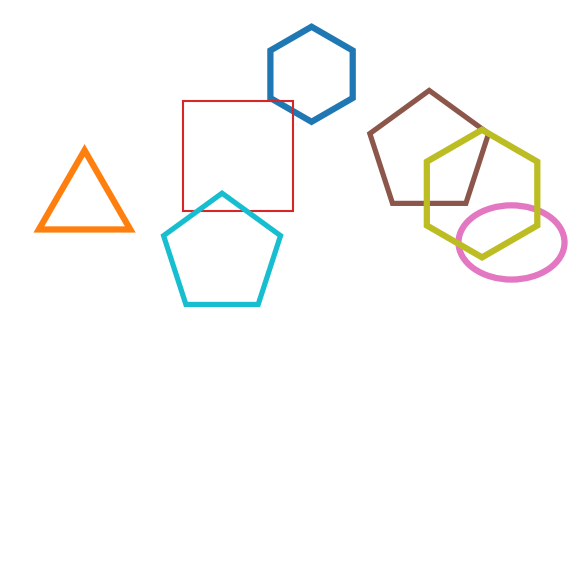[{"shape": "hexagon", "thickness": 3, "radius": 0.41, "center": [0.539, 0.871]}, {"shape": "triangle", "thickness": 3, "radius": 0.46, "center": [0.146, 0.647]}, {"shape": "square", "thickness": 1, "radius": 0.48, "center": [0.412, 0.729]}, {"shape": "pentagon", "thickness": 2.5, "radius": 0.54, "center": [0.743, 0.734]}, {"shape": "oval", "thickness": 3, "radius": 0.46, "center": [0.886, 0.579]}, {"shape": "hexagon", "thickness": 3, "radius": 0.55, "center": [0.835, 0.664]}, {"shape": "pentagon", "thickness": 2.5, "radius": 0.53, "center": [0.384, 0.558]}]